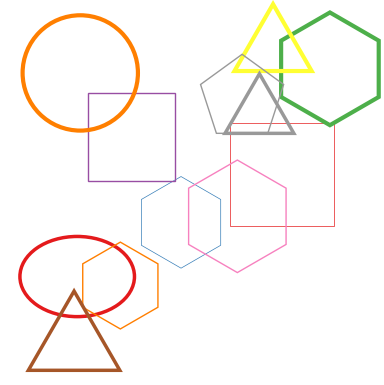[{"shape": "square", "thickness": 0.5, "radius": 0.67, "center": [0.732, 0.547]}, {"shape": "oval", "thickness": 2.5, "radius": 0.74, "center": [0.201, 0.282]}, {"shape": "hexagon", "thickness": 0.5, "radius": 0.59, "center": [0.47, 0.422]}, {"shape": "hexagon", "thickness": 3, "radius": 0.73, "center": [0.857, 0.821]}, {"shape": "square", "thickness": 1, "radius": 0.57, "center": [0.341, 0.644]}, {"shape": "hexagon", "thickness": 1, "radius": 0.56, "center": [0.313, 0.258]}, {"shape": "circle", "thickness": 3, "radius": 0.75, "center": [0.208, 0.811]}, {"shape": "triangle", "thickness": 3, "radius": 0.58, "center": [0.709, 0.873]}, {"shape": "triangle", "thickness": 2.5, "radius": 0.69, "center": [0.192, 0.107]}, {"shape": "hexagon", "thickness": 1, "radius": 0.73, "center": [0.616, 0.438]}, {"shape": "pentagon", "thickness": 1, "radius": 0.57, "center": [0.629, 0.745]}, {"shape": "triangle", "thickness": 2.5, "radius": 0.52, "center": [0.674, 0.705]}]